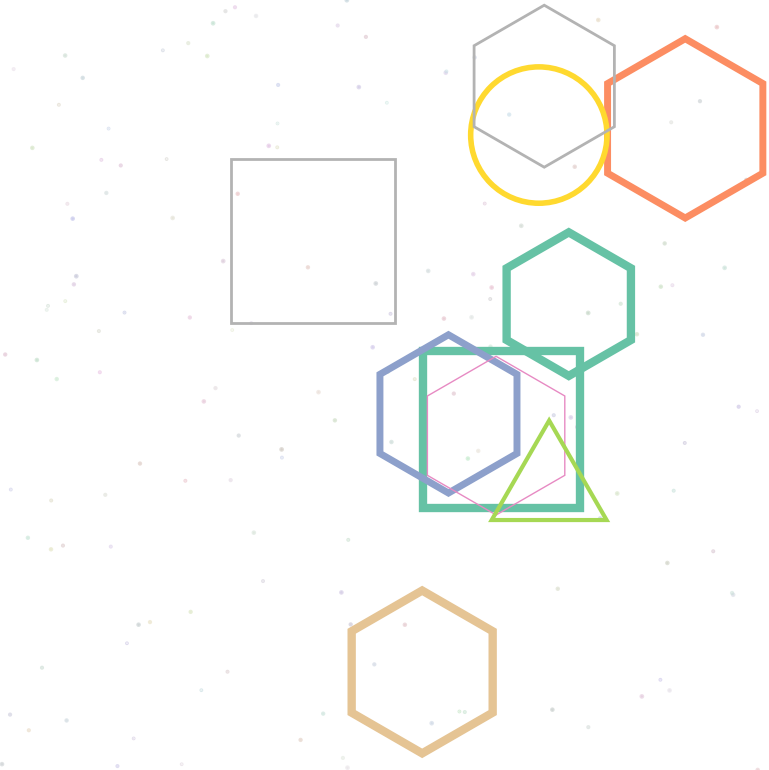[{"shape": "hexagon", "thickness": 3, "radius": 0.47, "center": [0.739, 0.605]}, {"shape": "square", "thickness": 3, "radius": 0.51, "center": [0.651, 0.442]}, {"shape": "hexagon", "thickness": 2.5, "radius": 0.58, "center": [0.89, 0.833]}, {"shape": "hexagon", "thickness": 2.5, "radius": 0.51, "center": [0.582, 0.462]}, {"shape": "hexagon", "thickness": 0.5, "radius": 0.52, "center": [0.644, 0.434]}, {"shape": "triangle", "thickness": 1.5, "radius": 0.43, "center": [0.713, 0.368]}, {"shape": "circle", "thickness": 2, "radius": 0.44, "center": [0.7, 0.825]}, {"shape": "hexagon", "thickness": 3, "radius": 0.53, "center": [0.548, 0.127]}, {"shape": "square", "thickness": 1, "radius": 0.53, "center": [0.406, 0.687]}, {"shape": "hexagon", "thickness": 1, "radius": 0.53, "center": [0.707, 0.888]}]